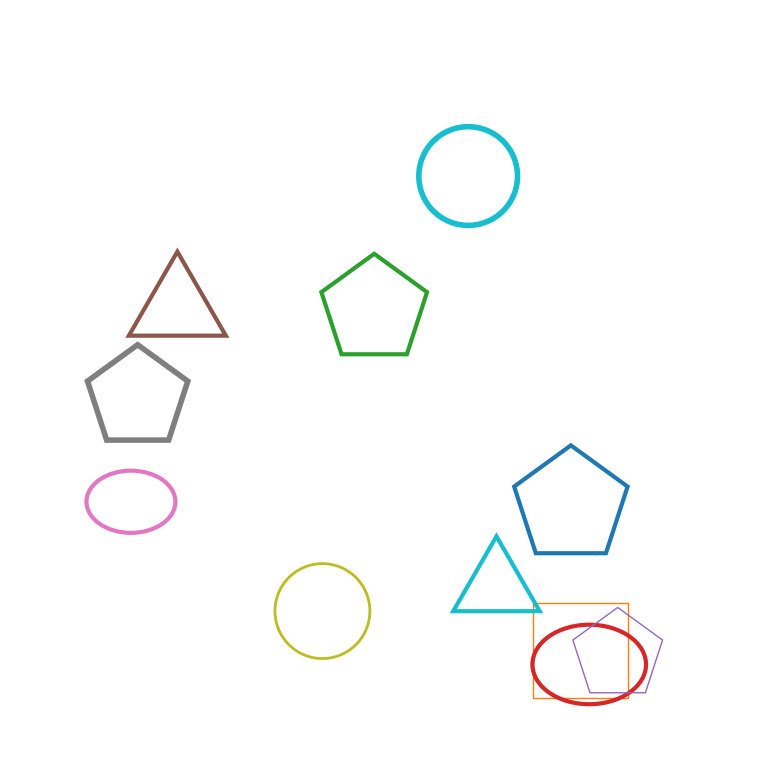[{"shape": "pentagon", "thickness": 1.5, "radius": 0.39, "center": [0.741, 0.344]}, {"shape": "square", "thickness": 0.5, "radius": 0.31, "center": [0.754, 0.155]}, {"shape": "pentagon", "thickness": 1.5, "radius": 0.36, "center": [0.486, 0.598]}, {"shape": "oval", "thickness": 1.5, "radius": 0.37, "center": [0.765, 0.137]}, {"shape": "pentagon", "thickness": 0.5, "radius": 0.31, "center": [0.802, 0.15]}, {"shape": "triangle", "thickness": 1.5, "radius": 0.36, "center": [0.23, 0.6]}, {"shape": "oval", "thickness": 1.5, "radius": 0.29, "center": [0.17, 0.348]}, {"shape": "pentagon", "thickness": 2, "radius": 0.34, "center": [0.179, 0.484]}, {"shape": "circle", "thickness": 1, "radius": 0.31, "center": [0.419, 0.206]}, {"shape": "circle", "thickness": 2, "radius": 0.32, "center": [0.608, 0.771]}, {"shape": "triangle", "thickness": 1.5, "radius": 0.32, "center": [0.645, 0.239]}]